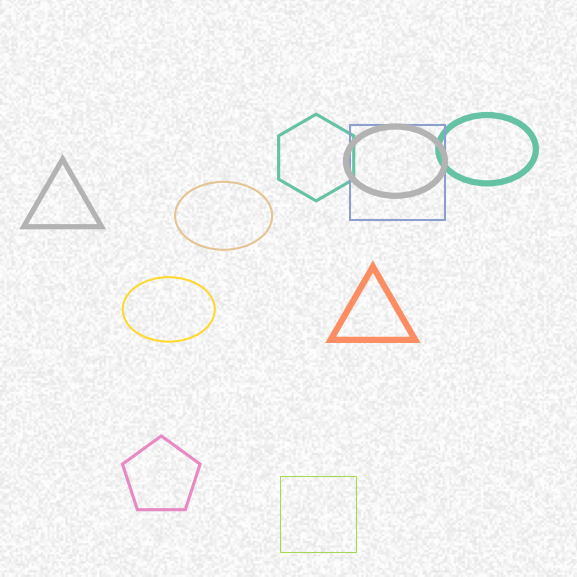[{"shape": "hexagon", "thickness": 1.5, "radius": 0.38, "center": [0.547, 0.726]}, {"shape": "oval", "thickness": 3, "radius": 0.42, "center": [0.843, 0.741]}, {"shape": "triangle", "thickness": 3, "radius": 0.42, "center": [0.646, 0.453]}, {"shape": "square", "thickness": 1, "radius": 0.41, "center": [0.688, 0.701]}, {"shape": "pentagon", "thickness": 1.5, "radius": 0.35, "center": [0.279, 0.174]}, {"shape": "square", "thickness": 0.5, "radius": 0.33, "center": [0.551, 0.109]}, {"shape": "oval", "thickness": 1, "radius": 0.4, "center": [0.292, 0.463]}, {"shape": "oval", "thickness": 1, "radius": 0.42, "center": [0.387, 0.625]}, {"shape": "oval", "thickness": 3, "radius": 0.43, "center": [0.685, 0.72]}, {"shape": "triangle", "thickness": 2.5, "radius": 0.39, "center": [0.108, 0.646]}]